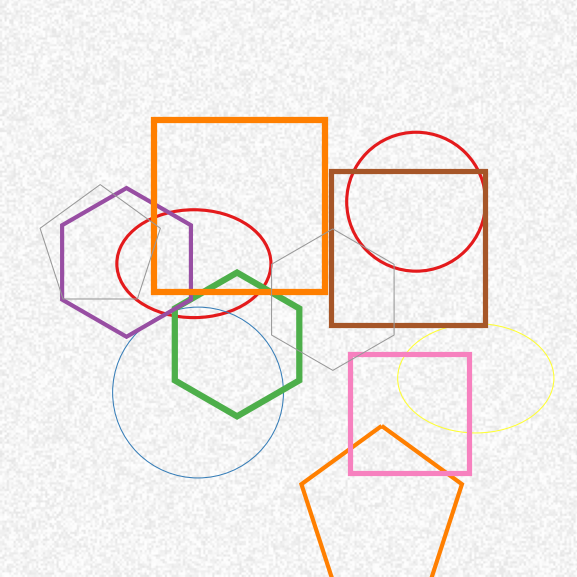[{"shape": "oval", "thickness": 1.5, "radius": 0.67, "center": [0.336, 0.543]}, {"shape": "circle", "thickness": 1.5, "radius": 0.6, "center": [0.721, 0.65]}, {"shape": "circle", "thickness": 0.5, "radius": 0.74, "center": [0.343, 0.319]}, {"shape": "hexagon", "thickness": 3, "radius": 0.62, "center": [0.411, 0.403]}, {"shape": "hexagon", "thickness": 2, "radius": 0.64, "center": [0.219, 0.545]}, {"shape": "pentagon", "thickness": 2, "radius": 0.73, "center": [0.661, 0.116]}, {"shape": "square", "thickness": 3, "radius": 0.74, "center": [0.414, 0.642]}, {"shape": "oval", "thickness": 0.5, "radius": 0.68, "center": [0.824, 0.344]}, {"shape": "square", "thickness": 2.5, "radius": 0.67, "center": [0.707, 0.57]}, {"shape": "square", "thickness": 2.5, "radius": 0.51, "center": [0.709, 0.283]}, {"shape": "hexagon", "thickness": 0.5, "radius": 0.61, "center": [0.576, 0.48]}, {"shape": "pentagon", "thickness": 0.5, "radius": 0.55, "center": [0.174, 0.57]}]